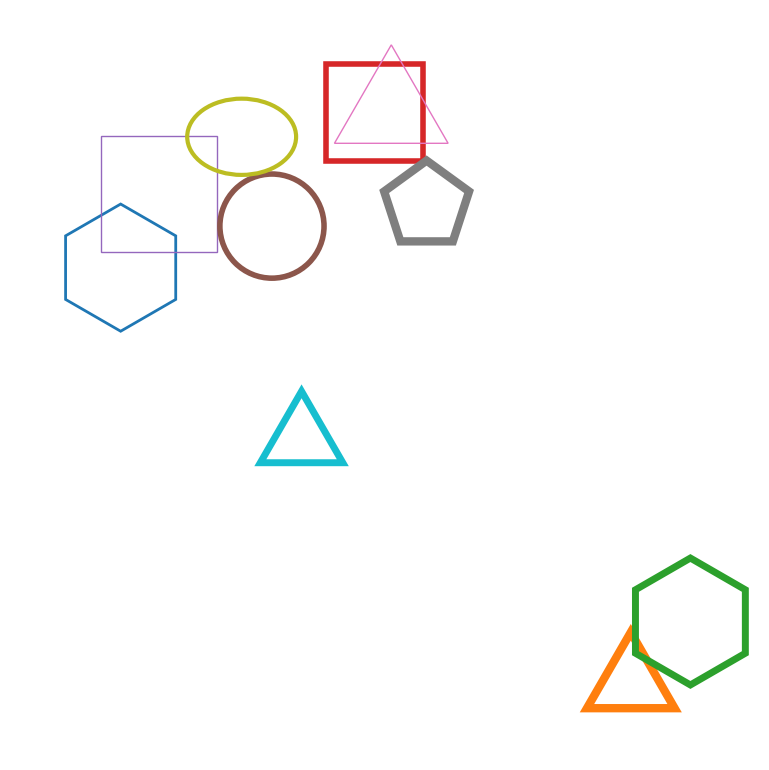[{"shape": "hexagon", "thickness": 1, "radius": 0.41, "center": [0.157, 0.652]}, {"shape": "triangle", "thickness": 3, "radius": 0.33, "center": [0.819, 0.113]}, {"shape": "hexagon", "thickness": 2.5, "radius": 0.41, "center": [0.897, 0.193]}, {"shape": "square", "thickness": 2, "radius": 0.32, "center": [0.487, 0.854]}, {"shape": "square", "thickness": 0.5, "radius": 0.38, "center": [0.207, 0.748]}, {"shape": "circle", "thickness": 2, "radius": 0.34, "center": [0.353, 0.706]}, {"shape": "triangle", "thickness": 0.5, "radius": 0.43, "center": [0.508, 0.857]}, {"shape": "pentagon", "thickness": 3, "radius": 0.29, "center": [0.554, 0.733]}, {"shape": "oval", "thickness": 1.5, "radius": 0.35, "center": [0.314, 0.822]}, {"shape": "triangle", "thickness": 2.5, "radius": 0.31, "center": [0.392, 0.43]}]